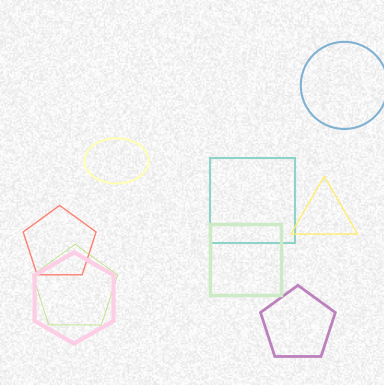[{"shape": "square", "thickness": 1.5, "radius": 0.55, "center": [0.656, 0.48]}, {"shape": "oval", "thickness": 1.5, "radius": 0.42, "center": [0.303, 0.582]}, {"shape": "pentagon", "thickness": 1, "radius": 0.5, "center": [0.155, 0.367]}, {"shape": "circle", "thickness": 1.5, "radius": 0.57, "center": [0.894, 0.778]}, {"shape": "pentagon", "thickness": 0.5, "radius": 0.58, "center": [0.195, 0.25]}, {"shape": "hexagon", "thickness": 3, "radius": 0.59, "center": [0.192, 0.226]}, {"shape": "pentagon", "thickness": 2, "radius": 0.51, "center": [0.774, 0.157]}, {"shape": "square", "thickness": 2.5, "radius": 0.46, "center": [0.638, 0.326]}, {"shape": "triangle", "thickness": 1, "radius": 0.5, "center": [0.842, 0.442]}]